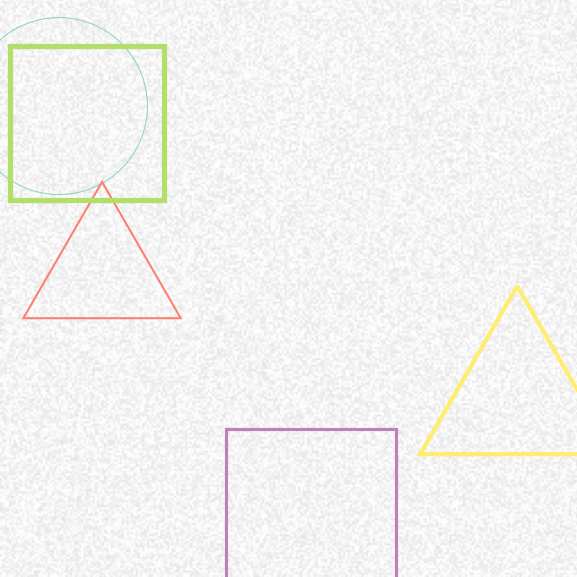[{"shape": "circle", "thickness": 0.5, "radius": 0.77, "center": [0.102, 0.816]}, {"shape": "triangle", "thickness": 1, "radius": 0.79, "center": [0.177, 0.527]}, {"shape": "square", "thickness": 2.5, "radius": 0.67, "center": [0.15, 0.786]}, {"shape": "square", "thickness": 1.5, "radius": 0.74, "center": [0.538, 0.11]}, {"shape": "triangle", "thickness": 2, "radius": 0.97, "center": [0.896, 0.31]}]